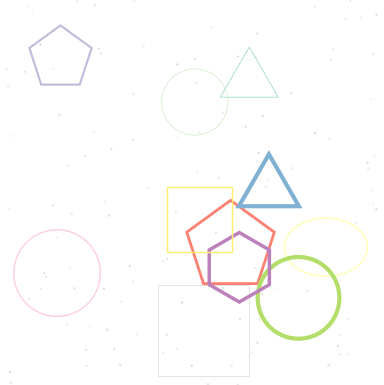[{"shape": "triangle", "thickness": 0.5, "radius": 0.43, "center": [0.648, 0.791]}, {"shape": "oval", "thickness": 1, "radius": 0.54, "center": [0.846, 0.358]}, {"shape": "pentagon", "thickness": 1.5, "radius": 0.43, "center": [0.157, 0.849]}, {"shape": "pentagon", "thickness": 2, "radius": 0.6, "center": [0.599, 0.36]}, {"shape": "triangle", "thickness": 3, "radius": 0.45, "center": [0.698, 0.509]}, {"shape": "circle", "thickness": 3, "radius": 0.53, "center": [0.775, 0.226]}, {"shape": "circle", "thickness": 1, "radius": 0.56, "center": [0.148, 0.291]}, {"shape": "square", "thickness": 0.5, "radius": 0.59, "center": [0.529, 0.141]}, {"shape": "hexagon", "thickness": 2.5, "radius": 0.45, "center": [0.622, 0.306]}, {"shape": "circle", "thickness": 0.5, "radius": 0.43, "center": [0.506, 0.735]}, {"shape": "square", "thickness": 1, "radius": 0.42, "center": [0.517, 0.43]}]